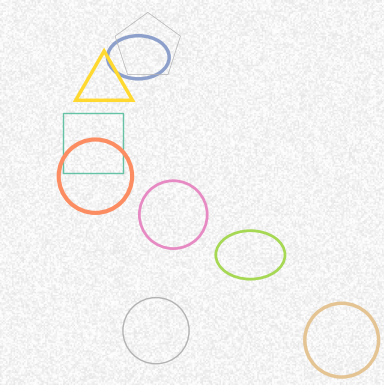[{"shape": "square", "thickness": 1, "radius": 0.39, "center": [0.242, 0.628]}, {"shape": "circle", "thickness": 3, "radius": 0.48, "center": [0.248, 0.542]}, {"shape": "oval", "thickness": 2.5, "radius": 0.4, "center": [0.359, 0.851]}, {"shape": "circle", "thickness": 2, "radius": 0.44, "center": [0.45, 0.442]}, {"shape": "oval", "thickness": 2, "radius": 0.45, "center": [0.65, 0.338]}, {"shape": "triangle", "thickness": 2.5, "radius": 0.43, "center": [0.27, 0.782]}, {"shape": "circle", "thickness": 2.5, "radius": 0.48, "center": [0.887, 0.116]}, {"shape": "circle", "thickness": 1, "radius": 0.43, "center": [0.405, 0.141]}, {"shape": "pentagon", "thickness": 0.5, "radius": 0.45, "center": [0.384, 0.879]}]